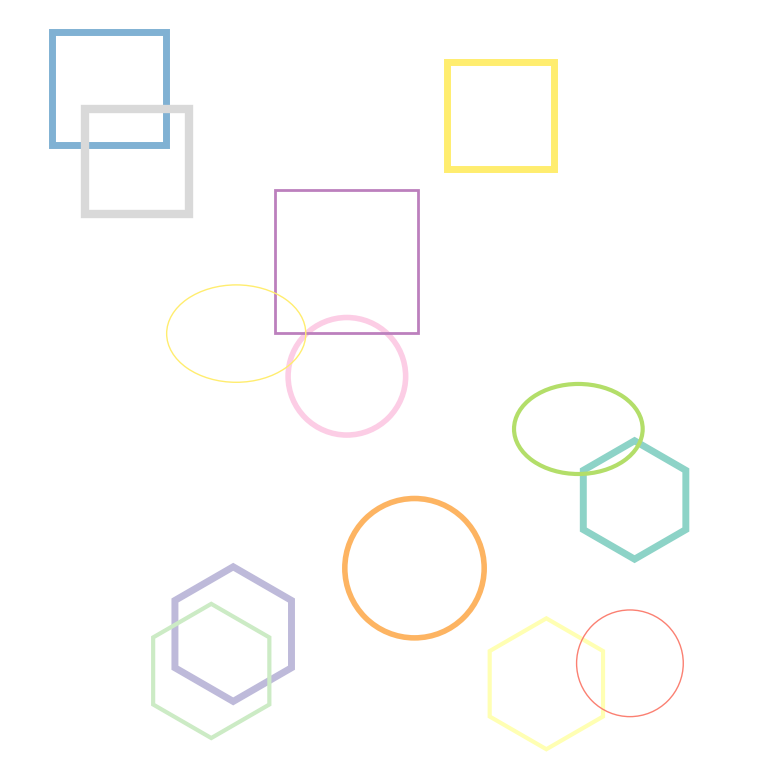[{"shape": "hexagon", "thickness": 2.5, "radius": 0.38, "center": [0.824, 0.351]}, {"shape": "hexagon", "thickness": 1.5, "radius": 0.42, "center": [0.71, 0.112]}, {"shape": "hexagon", "thickness": 2.5, "radius": 0.44, "center": [0.303, 0.176]}, {"shape": "circle", "thickness": 0.5, "radius": 0.35, "center": [0.818, 0.139]}, {"shape": "square", "thickness": 2.5, "radius": 0.37, "center": [0.142, 0.885]}, {"shape": "circle", "thickness": 2, "radius": 0.45, "center": [0.538, 0.262]}, {"shape": "oval", "thickness": 1.5, "radius": 0.42, "center": [0.751, 0.443]}, {"shape": "circle", "thickness": 2, "radius": 0.38, "center": [0.45, 0.511]}, {"shape": "square", "thickness": 3, "radius": 0.34, "center": [0.178, 0.79]}, {"shape": "square", "thickness": 1, "radius": 0.46, "center": [0.45, 0.66]}, {"shape": "hexagon", "thickness": 1.5, "radius": 0.44, "center": [0.274, 0.129]}, {"shape": "square", "thickness": 2.5, "radius": 0.35, "center": [0.65, 0.85]}, {"shape": "oval", "thickness": 0.5, "radius": 0.45, "center": [0.307, 0.567]}]